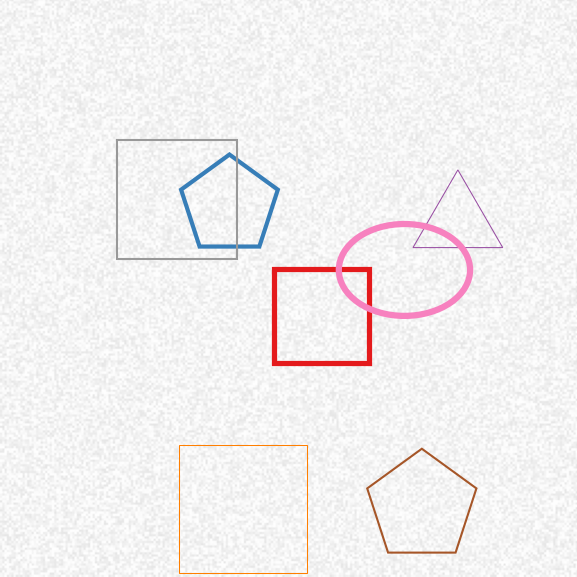[{"shape": "square", "thickness": 2.5, "radius": 0.41, "center": [0.557, 0.452]}, {"shape": "pentagon", "thickness": 2, "radius": 0.44, "center": [0.397, 0.643]}, {"shape": "triangle", "thickness": 0.5, "radius": 0.45, "center": [0.793, 0.615]}, {"shape": "square", "thickness": 0.5, "radius": 0.55, "center": [0.421, 0.118]}, {"shape": "pentagon", "thickness": 1, "radius": 0.5, "center": [0.73, 0.123]}, {"shape": "oval", "thickness": 3, "radius": 0.57, "center": [0.7, 0.532]}, {"shape": "square", "thickness": 1, "radius": 0.52, "center": [0.306, 0.653]}]